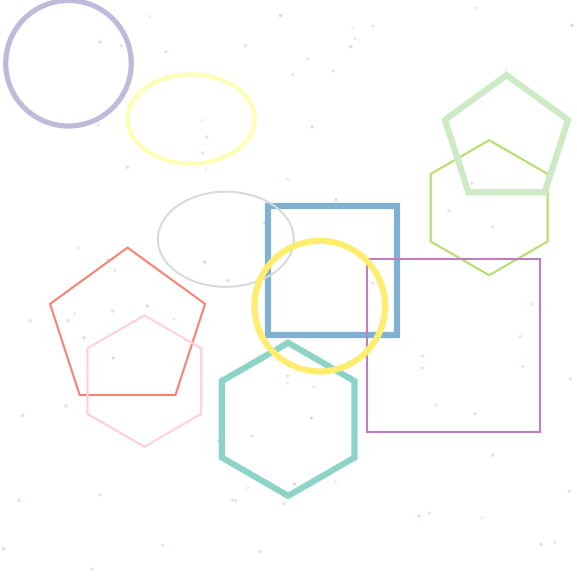[{"shape": "hexagon", "thickness": 3, "radius": 0.66, "center": [0.499, 0.273]}, {"shape": "oval", "thickness": 2, "radius": 0.55, "center": [0.331, 0.793]}, {"shape": "circle", "thickness": 2.5, "radius": 0.54, "center": [0.119, 0.89]}, {"shape": "pentagon", "thickness": 1, "radius": 0.71, "center": [0.221, 0.429]}, {"shape": "square", "thickness": 3, "radius": 0.56, "center": [0.575, 0.531]}, {"shape": "hexagon", "thickness": 1, "radius": 0.58, "center": [0.847, 0.639]}, {"shape": "hexagon", "thickness": 1, "radius": 0.57, "center": [0.25, 0.339]}, {"shape": "oval", "thickness": 1, "radius": 0.59, "center": [0.391, 0.585]}, {"shape": "square", "thickness": 1, "radius": 0.75, "center": [0.785, 0.401]}, {"shape": "pentagon", "thickness": 3, "radius": 0.56, "center": [0.877, 0.757]}, {"shape": "circle", "thickness": 3, "radius": 0.57, "center": [0.554, 0.469]}]